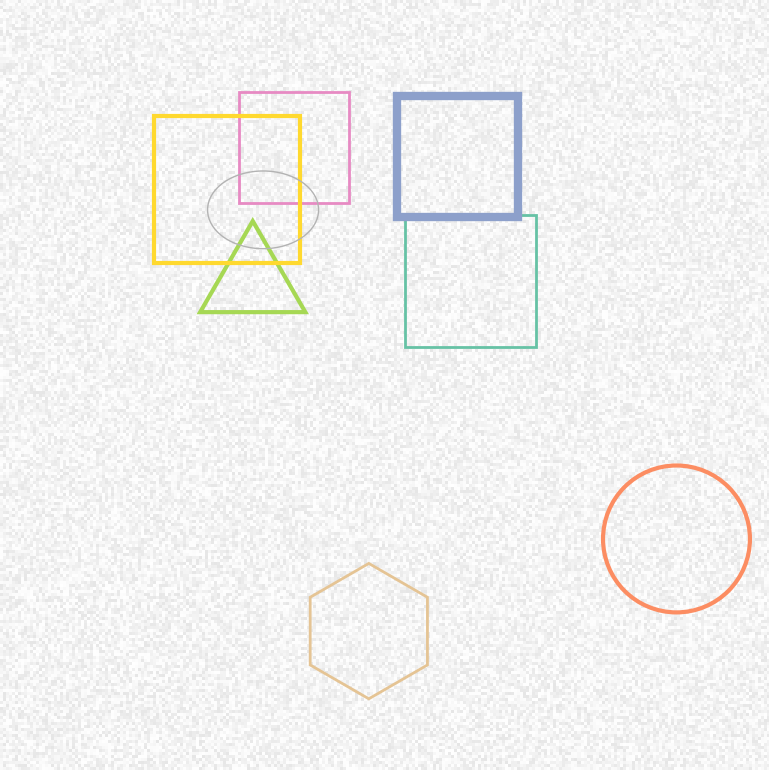[{"shape": "square", "thickness": 1, "radius": 0.43, "center": [0.611, 0.635]}, {"shape": "circle", "thickness": 1.5, "radius": 0.48, "center": [0.879, 0.3]}, {"shape": "square", "thickness": 3, "radius": 0.39, "center": [0.594, 0.797]}, {"shape": "square", "thickness": 1, "radius": 0.36, "center": [0.382, 0.808]}, {"shape": "triangle", "thickness": 1.5, "radius": 0.39, "center": [0.328, 0.634]}, {"shape": "square", "thickness": 1.5, "radius": 0.48, "center": [0.295, 0.754]}, {"shape": "hexagon", "thickness": 1, "radius": 0.44, "center": [0.479, 0.18]}, {"shape": "oval", "thickness": 0.5, "radius": 0.36, "center": [0.342, 0.727]}]